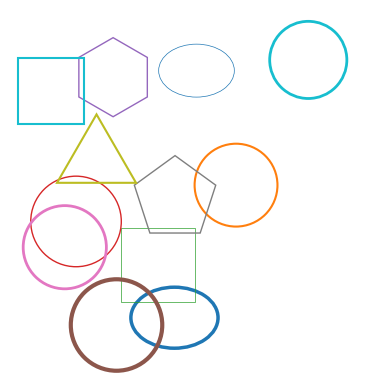[{"shape": "oval", "thickness": 0.5, "radius": 0.49, "center": [0.51, 0.817]}, {"shape": "oval", "thickness": 2.5, "radius": 0.57, "center": [0.453, 0.175]}, {"shape": "circle", "thickness": 1.5, "radius": 0.54, "center": [0.613, 0.519]}, {"shape": "square", "thickness": 0.5, "radius": 0.48, "center": [0.409, 0.312]}, {"shape": "circle", "thickness": 1, "radius": 0.59, "center": [0.197, 0.425]}, {"shape": "hexagon", "thickness": 1, "radius": 0.51, "center": [0.294, 0.799]}, {"shape": "circle", "thickness": 3, "radius": 0.59, "center": [0.303, 0.156]}, {"shape": "circle", "thickness": 2, "radius": 0.54, "center": [0.168, 0.358]}, {"shape": "pentagon", "thickness": 1, "radius": 0.56, "center": [0.455, 0.485]}, {"shape": "triangle", "thickness": 1.5, "radius": 0.59, "center": [0.251, 0.584]}, {"shape": "circle", "thickness": 2, "radius": 0.5, "center": [0.801, 0.844]}, {"shape": "square", "thickness": 1.5, "radius": 0.43, "center": [0.133, 0.763]}]